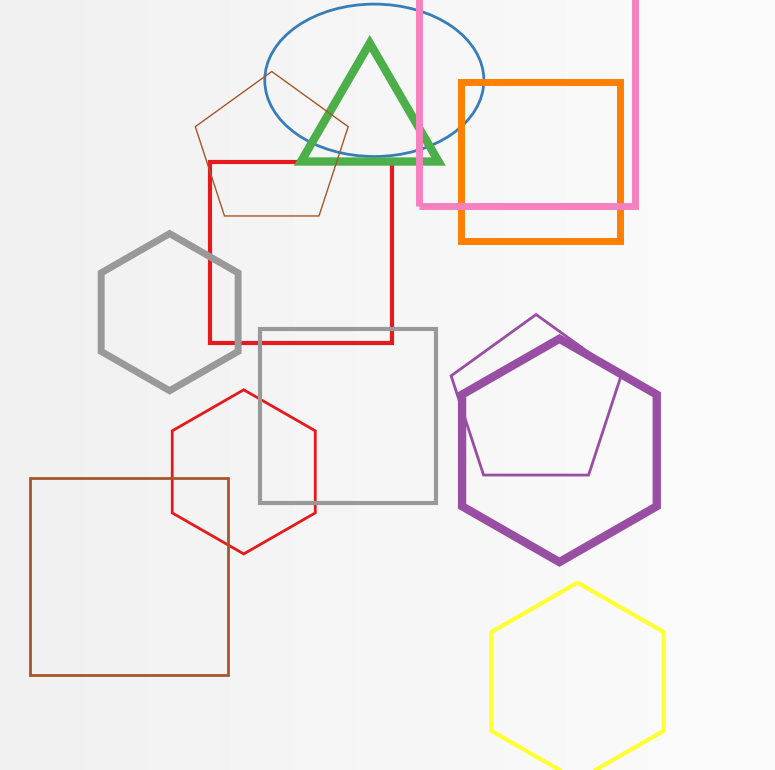[{"shape": "square", "thickness": 1.5, "radius": 0.59, "center": [0.389, 0.672]}, {"shape": "hexagon", "thickness": 1, "radius": 0.53, "center": [0.315, 0.387]}, {"shape": "oval", "thickness": 1, "radius": 0.71, "center": [0.483, 0.896]}, {"shape": "triangle", "thickness": 3, "radius": 0.51, "center": [0.477, 0.841]}, {"shape": "hexagon", "thickness": 3, "radius": 0.73, "center": [0.722, 0.415]}, {"shape": "pentagon", "thickness": 1, "radius": 0.58, "center": [0.692, 0.476]}, {"shape": "square", "thickness": 2.5, "radius": 0.51, "center": [0.698, 0.79]}, {"shape": "hexagon", "thickness": 1.5, "radius": 0.64, "center": [0.745, 0.115]}, {"shape": "pentagon", "thickness": 0.5, "radius": 0.52, "center": [0.351, 0.803]}, {"shape": "square", "thickness": 1, "radius": 0.64, "center": [0.166, 0.251]}, {"shape": "square", "thickness": 2.5, "radius": 0.7, "center": [0.68, 0.873]}, {"shape": "hexagon", "thickness": 2.5, "radius": 0.51, "center": [0.219, 0.595]}, {"shape": "square", "thickness": 1.5, "radius": 0.57, "center": [0.449, 0.46]}]